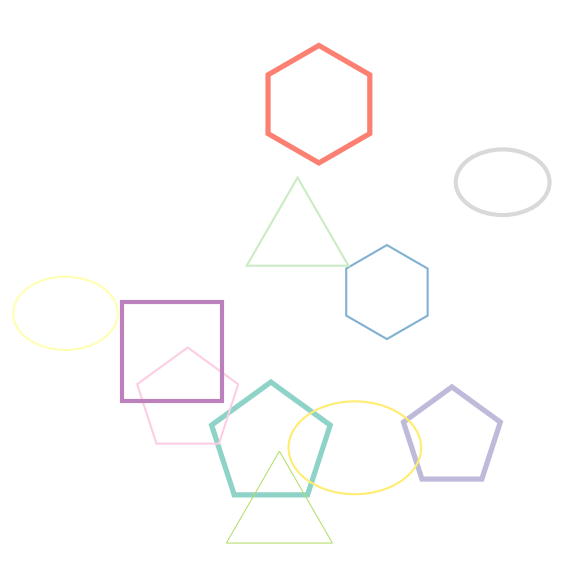[{"shape": "pentagon", "thickness": 2.5, "radius": 0.54, "center": [0.469, 0.23]}, {"shape": "oval", "thickness": 1, "radius": 0.45, "center": [0.113, 0.457]}, {"shape": "pentagon", "thickness": 2.5, "radius": 0.44, "center": [0.782, 0.241]}, {"shape": "hexagon", "thickness": 2.5, "radius": 0.51, "center": [0.552, 0.819]}, {"shape": "hexagon", "thickness": 1, "radius": 0.41, "center": [0.67, 0.493]}, {"shape": "triangle", "thickness": 0.5, "radius": 0.53, "center": [0.484, 0.112]}, {"shape": "pentagon", "thickness": 1, "radius": 0.46, "center": [0.325, 0.305]}, {"shape": "oval", "thickness": 2, "radius": 0.41, "center": [0.87, 0.684]}, {"shape": "square", "thickness": 2, "radius": 0.43, "center": [0.298, 0.39]}, {"shape": "triangle", "thickness": 1, "radius": 0.51, "center": [0.515, 0.59]}, {"shape": "oval", "thickness": 1, "radius": 0.57, "center": [0.614, 0.224]}]